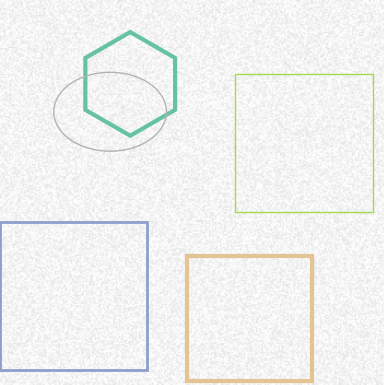[{"shape": "hexagon", "thickness": 3, "radius": 0.67, "center": [0.338, 0.782]}, {"shape": "square", "thickness": 2, "radius": 0.96, "center": [0.192, 0.231]}, {"shape": "square", "thickness": 1, "radius": 0.9, "center": [0.789, 0.628]}, {"shape": "square", "thickness": 3, "radius": 0.81, "center": [0.648, 0.173]}, {"shape": "oval", "thickness": 1, "radius": 0.73, "center": [0.286, 0.71]}]